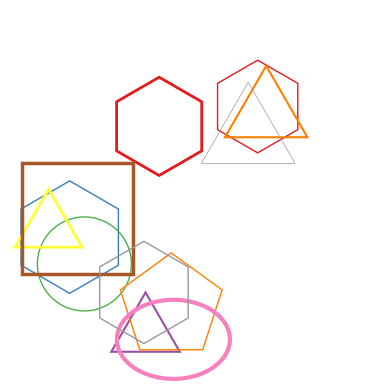[{"shape": "hexagon", "thickness": 1, "radius": 0.6, "center": [0.669, 0.723]}, {"shape": "hexagon", "thickness": 2, "radius": 0.64, "center": [0.413, 0.672]}, {"shape": "hexagon", "thickness": 1, "radius": 0.73, "center": [0.181, 0.384]}, {"shape": "circle", "thickness": 1, "radius": 0.61, "center": [0.219, 0.314]}, {"shape": "triangle", "thickness": 1.5, "radius": 0.51, "center": [0.378, 0.138]}, {"shape": "pentagon", "thickness": 1, "radius": 0.69, "center": [0.445, 0.204]}, {"shape": "triangle", "thickness": 1.5, "radius": 0.62, "center": [0.691, 0.705]}, {"shape": "triangle", "thickness": 2, "radius": 0.5, "center": [0.126, 0.408]}, {"shape": "square", "thickness": 2.5, "radius": 0.72, "center": [0.201, 0.432]}, {"shape": "oval", "thickness": 3, "radius": 0.73, "center": [0.45, 0.119]}, {"shape": "triangle", "thickness": 0.5, "radius": 0.7, "center": [0.645, 0.646]}, {"shape": "hexagon", "thickness": 1, "radius": 0.66, "center": [0.374, 0.24]}]